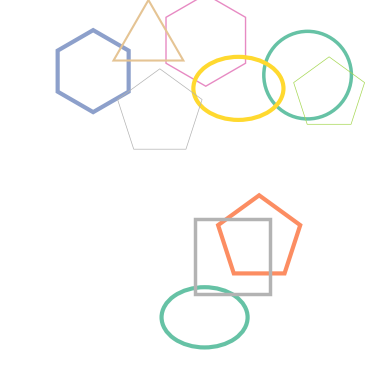[{"shape": "circle", "thickness": 2.5, "radius": 0.57, "center": [0.799, 0.805]}, {"shape": "oval", "thickness": 3, "radius": 0.56, "center": [0.531, 0.176]}, {"shape": "pentagon", "thickness": 3, "radius": 0.56, "center": [0.673, 0.381]}, {"shape": "hexagon", "thickness": 3, "radius": 0.53, "center": [0.242, 0.815]}, {"shape": "hexagon", "thickness": 1, "radius": 0.6, "center": [0.534, 0.895]}, {"shape": "pentagon", "thickness": 0.5, "radius": 0.48, "center": [0.855, 0.756]}, {"shape": "oval", "thickness": 3, "radius": 0.59, "center": [0.619, 0.77]}, {"shape": "triangle", "thickness": 1.5, "radius": 0.52, "center": [0.386, 0.895]}, {"shape": "pentagon", "thickness": 0.5, "radius": 0.58, "center": [0.415, 0.706]}, {"shape": "square", "thickness": 2.5, "radius": 0.49, "center": [0.603, 0.333]}]